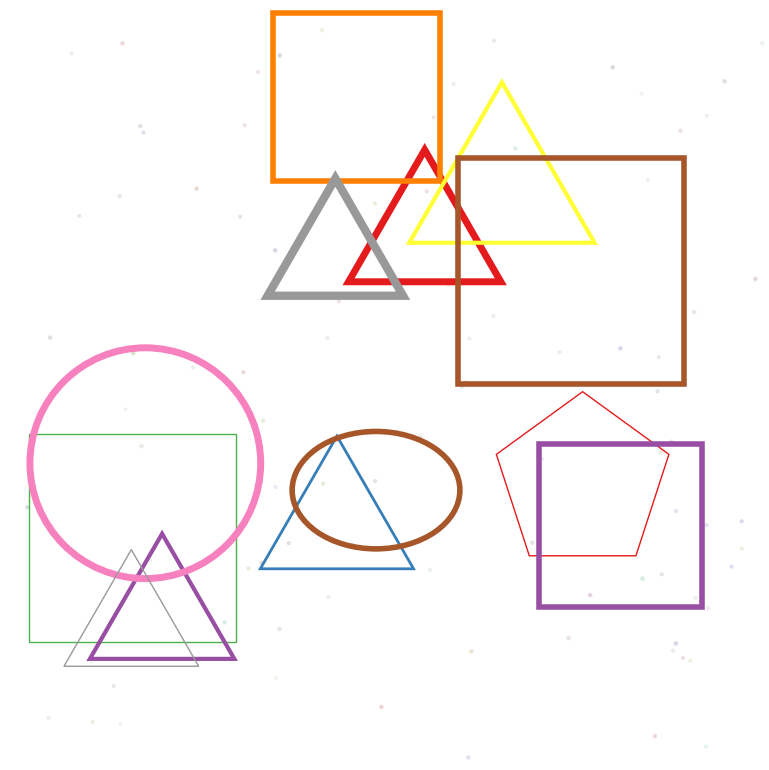[{"shape": "triangle", "thickness": 2.5, "radius": 0.57, "center": [0.552, 0.691]}, {"shape": "pentagon", "thickness": 0.5, "radius": 0.59, "center": [0.757, 0.373]}, {"shape": "triangle", "thickness": 1, "radius": 0.57, "center": [0.438, 0.319]}, {"shape": "square", "thickness": 0.5, "radius": 0.67, "center": [0.172, 0.301]}, {"shape": "square", "thickness": 2, "radius": 0.53, "center": [0.806, 0.317]}, {"shape": "triangle", "thickness": 1.5, "radius": 0.54, "center": [0.211, 0.198]}, {"shape": "square", "thickness": 2, "radius": 0.54, "center": [0.463, 0.874]}, {"shape": "triangle", "thickness": 1.5, "radius": 0.69, "center": [0.652, 0.754]}, {"shape": "square", "thickness": 2, "radius": 0.73, "center": [0.742, 0.648]}, {"shape": "oval", "thickness": 2, "radius": 0.54, "center": [0.488, 0.363]}, {"shape": "circle", "thickness": 2.5, "radius": 0.75, "center": [0.189, 0.398]}, {"shape": "triangle", "thickness": 3, "radius": 0.51, "center": [0.435, 0.667]}, {"shape": "triangle", "thickness": 0.5, "radius": 0.5, "center": [0.171, 0.185]}]